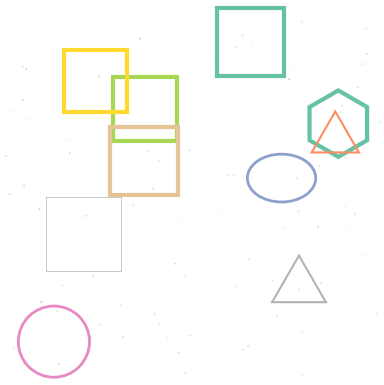[{"shape": "hexagon", "thickness": 3, "radius": 0.43, "center": [0.879, 0.679]}, {"shape": "square", "thickness": 3, "radius": 0.44, "center": [0.651, 0.891]}, {"shape": "triangle", "thickness": 1.5, "radius": 0.35, "center": [0.871, 0.639]}, {"shape": "oval", "thickness": 2, "radius": 0.44, "center": [0.731, 0.537]}, {"shape": "circle", "thickness": 2, "radius": 0.46, "center": [0.14, 0.113]}, {"shape": "square", "thickness": 3, "radius": 0.41, "center": [0.377, 0.717]}, {"shape": "square", "thickness": 3, "radius": 0.41, "center": [0.248, 0.79]}, {"shape": "square", "thickness": 3, "radius": 0.44, "center": [0.374, 0.582]}, {"shape": "triangle", "thickness": 1.5, "radius": 0.4, "center": [0.777, 0.255]}, {"shape": "square", "thickness": 0.5, "radius": 0.48, "center": [0.217, 0.393]}]